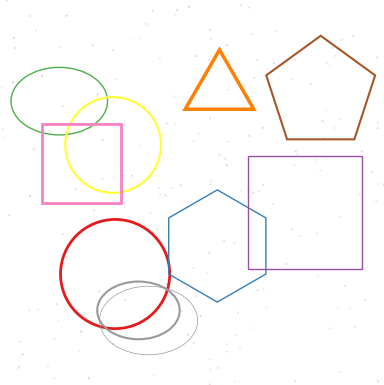[{"shape": "circle", "thickness": 2, "radius": 0.71, "center": [0.299, 0.288]}, {"shape": "hexagon", "thickness": 1, "radius": 0.73, "center": [0.564, 0.361]}, {"shape": "oval", "thickness": 1, "radius": 0.63, "center": [0.154, 0.737]}, {"shape": "square", "thickness": 1, "radius": 0.73, "center": [0.792, 0.449]}, {"shape": "triangle", "thickness": 2.5, "radius": 0.51, "center": [0.57, 0.768]}, {"shape": "circle", "thickness": 1.5, "radius": 0.62, "center": [0.294, 0.623]}, {"shape": "pentagon", "thickness": 1.5, "radius": 0.74, "center": [0.833, 0.758]}, {"shape": "square", "thickness": 2, "radius": 0.51, "center": [0.212, 0.576]}, {"shape": "oval", "thickness": 0.5, "radius": 0.64, "center": [0.386, 0.168]}, {"shape": "oval", "thickness": 1.5, "radius": 0.54, "center": [0.36, 0.194]}]